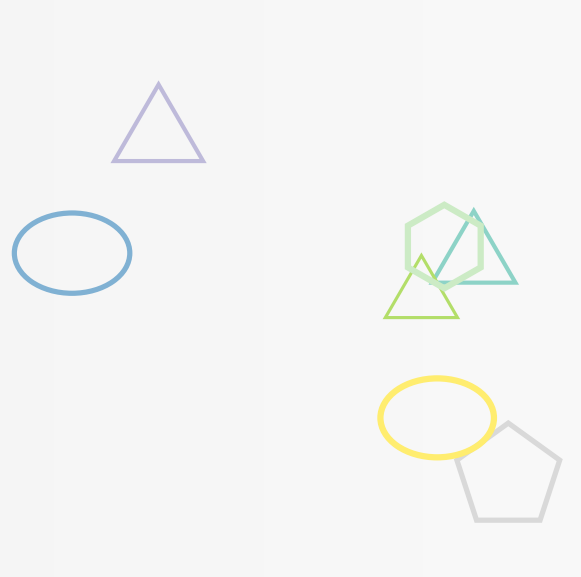[{"shape": "triangle", "thickness": 2, "radius": 0.41, "center": [0.815, 0.551]}, {"shape": "triangle", "thickness": 2, "radius": 0.44, "center": [0.273, 0.764]}, {"shape": "oval", "thickness": 2.5, "radius": 0.5, "center": [0.124, 0.561]}, {"shape": "triangle", "thickness": 1.5, "radius": 0.36, "center": [0.725, 0.485]}, {"shape": "pentagon", "thickness": 2.5, "radius": 0.46, "center": [0.874, 0.174]}, {"shape": "hexagon", "thickness": 3, "radius": 0.36, "center": [0.764, 0.572]}, {"shape": "oval", "thickness": 3, "radius": 0.49, "center": [0.752, 0.276]}]